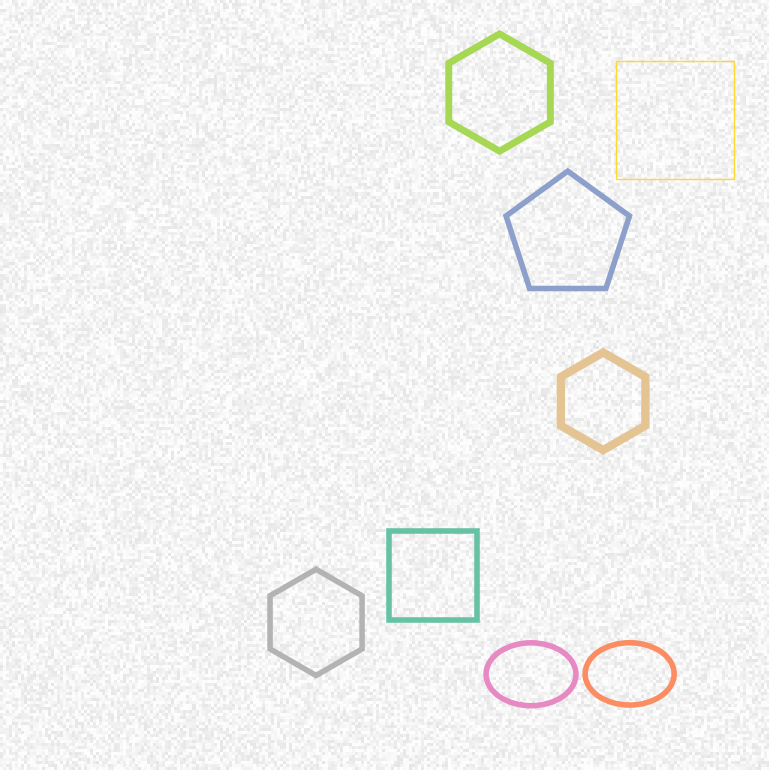[{"shape": "square", "thickness": 2, "radius": 0.29, "center": [0.562, 0.252]}, {"shape": "oval", "thickness": 2, "radius": 0.29, "center": [0.818, 0.125]}, {"shape": "pentagon", "thickness": 2, "radius": 0.42, "center": [0.737, 0.693]}, {"shape": "oval", "thickness": 2, "radius": 0.29, "center": [0.69, 0.124]}, {"shape": "hexagon", "thickness": 2.5, "radius": 0.38, "center": [0.649, 0.88]}, {"shape": "square", "thickness": 0.5, "radius": 0.38, "center": [0.877, 0.844]}, {"shape": "hexagon", "thickness": 3, "radius": 0.32, "center": [0.783, 0.479]}, {"shape": "hexagon", "thickness": 2, "radius": 0.35, "center": [0.41, 0.192]}]